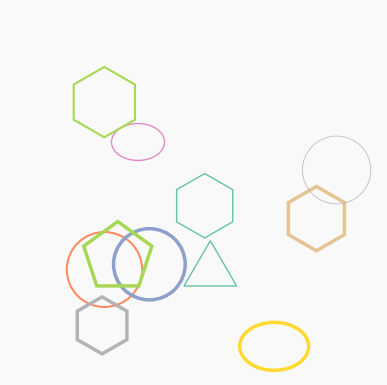[{"shape": "hexagon", "thickness": 1, "radius": 0.42, "center": [0.528, 0.466]}, {"shape": "triangle", "thickness": 1, "radius": 0.39, "center": [0.543, 0.296]}, {"shape": "circle", "thickness": 1.5, "radius": 0.49, "center": [0.27, 0.3]}, {"shape": "circle", "thickness": 2.5, "radius": 0.46, "center": [0.385, 0.314]}, {"shape": "oval", "thickness": 1, "radius": 0.34, "center": [0.356, 0.631]}, {"shape": "pentagon", "thickness": 2.5, "radius": 0.46, "center": [0.304, 0.332]}, {"shape": "hexagon", "thickness": 1.5, "radius": 0.46, "center": [0.269, 0.735]}, {"shape": "oval", "thickness": 2.5, "radius": 0.44, "center": [0.708, 0.1]}, {"shape": "hexagon", "thickness": 2.5, "radius": 0.42, "center": [0.817, 0.432]}, {"shape": "hexagon", "thickness": 2.5, "radius": 0.37, "center": [0.263, 0.155]}, {"shape": "circle", "thickness": 0.5, "radius": 0.44, "center": [0.869, 0.558]}]